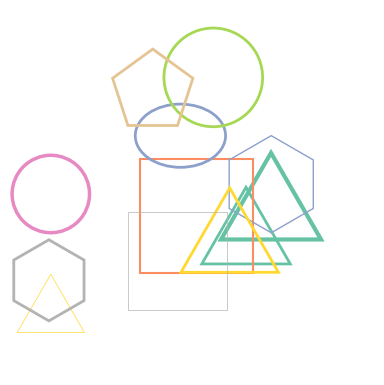[{"shape": "triangle", "thickness": 2, "radius": 0.66, "center": [0.639, 0.381]}, {"shape": "triangle", "thickness": 3, "radius": 0.75, "center": [0.704, 0.453]}, {"shape": "square", "thickness": 1.5, "radius": 0.74, "center": [0.511, 0.439]}, {"shape": "hexagon", "thickness": 1, "radius": 0.63, "center": [0.705, 0.522]}, {"shape": "oval", "thickness": 2, "radius": 0.59, "center": [0.469, 0.648]}, {"shape": "circle", "thickness": 2.5, "radius": 0.5, "center": [0.132, 0.496]}, {"shape": "circle", "thickness": 2, "radius": 0.64, "center": [0.554, 0.799]}, {"shape": "triangle", "thickness": 2, "radius": 0.73, "center": [0.597, 0.366]}, {"shape": "triangle", "thickness": 0.5, "radius": 0.51, "center": [0.132, 0.187]}, {"shape": "pentagon", "thickness": 2, "radius": 0.55, "center": [0.397, 0.763]}, {"shape": "square", "thickness": 0.5, "radius": 0.64, "center": [0.462, 0.322]}, {"shape": "hexagon", "thickness": 2, "radius": 0.53, "center": [0.127, 0.272]}]